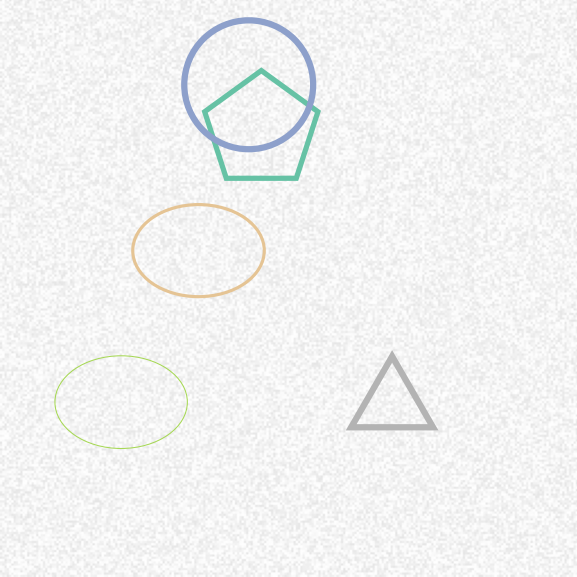[{"shape": "pentagon", "thickness": 2.5, "radius": 0.52, "center": [0.452, 0.774]}, {"shape": "circle", "thickness": 3, "radius": 0.56, "center": [0.431, 0.852]}, {"shape": "oval", "thickness": 0.5, "radius": 0.57, "center": [0.21, 0.303]}, {"shape": "oval", "thickness": 1.5, "radius": 0.57, "center": [0.344, 0.565]}, {"shape": "triangle", "thickness": 3, "radius": 0.41, "center": [0.679, 0.3]}]